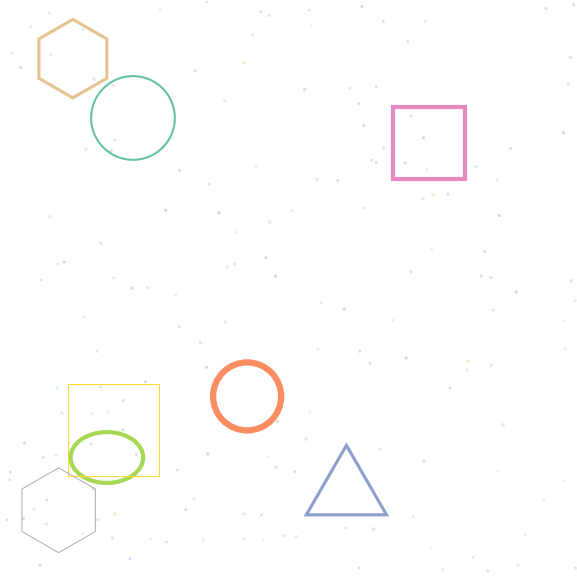[{"shape": "circle", "thickness": 1, "radius": 0.36, "center": [0.23, 0.795]}, {"shape": "circle", "thickness": 3, "radius": 0.29, "center": [0.428, 0.313]}, {"shape": "triangle", "thickness": 1.5, "radius": 0.4, "center": [0.6, 0.148]}, {"shape": "square", "thickness": 2, "radius": 0.31, "center": [0.743, 0.752]}, {"shape": "oval", "thickness": 2, "radius": 0.31, "center": [0.185, 0.207]}, {"shape": "square", "thickness": 0.5, "radius": 0.4, "center": [0.196, 0.255]}, {"shape": "hexagon", "thickness": 1.5, "radius": 0.34, "center": [0.126, 0.898]}, {"shape": "hexagon", "thickness": 0.5, "radius": 0.37, "center": [0.102, 0.116]}]